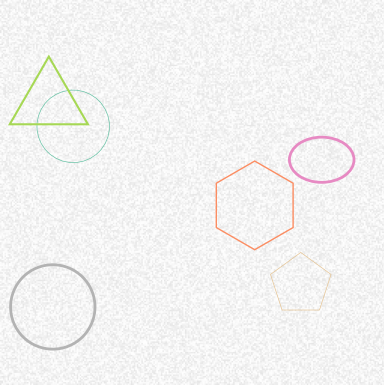[{"shape": "circle", "thickness": 0.5, "radius": 0.47, "center": [0.19, 0.672]}, {"shape": "hexagon", "thickness": 1, "radius": 0.58, "center": [0.662, 0.467]}, {"shape": "oval", "thickness": 2, "radius": 0.42, "center": [0.836, 0.585]}, {"shape": "triangle", "thickness": 1.5, "radius": 0.59, "center": [0.127, 0.736]}, {"shape": "pentagon", "thickness": 0.5, "radius": 0.41, "center": [0.781, 0.262]}, {"shape": "circle", "thickness": 2, "radius": 0.55, "center": [0.137, 0.203]}]